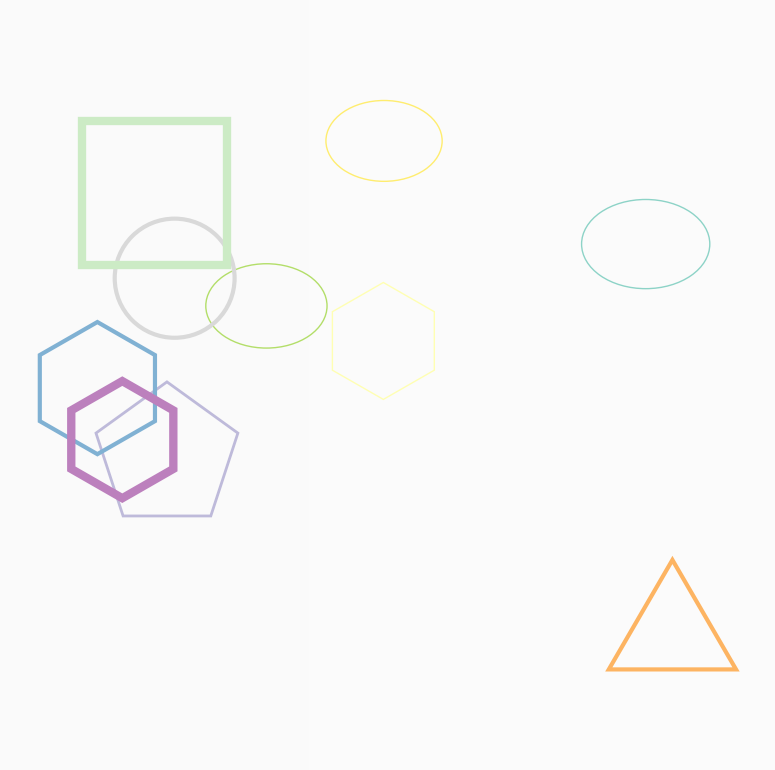[{"shape": "oval", "thickness": 0.5, "radius": 0.41, "center": [0.833, 0.683]}, {"shape": "hexagon", "thickness": 0.5, "radius": 0.38, "center": [0.495, 0.557]}, {"shape": "pentagon", "thickness": 1, "radius": 0.48, "center": [0.215, 0.408]}, {"shape": "hexagon", "thickness": 1.5, "radius": 0.43, "center": [0.126, 0.496]}, {"shape": "triangle", "thickness": 1.5, "radius": 0.47, "center": [0.868, 0.178]}, {"shape": "oval", "thickness": 0.5, "radius": 0.39, "center": [0.344, 0.603]}, {"shape": "circle", "thickness": 1.5, "radius": 0.39, "center": [0.225, 0.639]}, {"shape": "hexagon", "thickness": 3, "radius": 0.38, "center": [0.158, 0.429]}, {"shape": "square", "thickness": 3, "radius": 0.47, "center": [0.2, 0.749]}, {"shape": "oval", "thickness": 0.5, "radius": 0.37, "center": [0.496, 0.817]}]